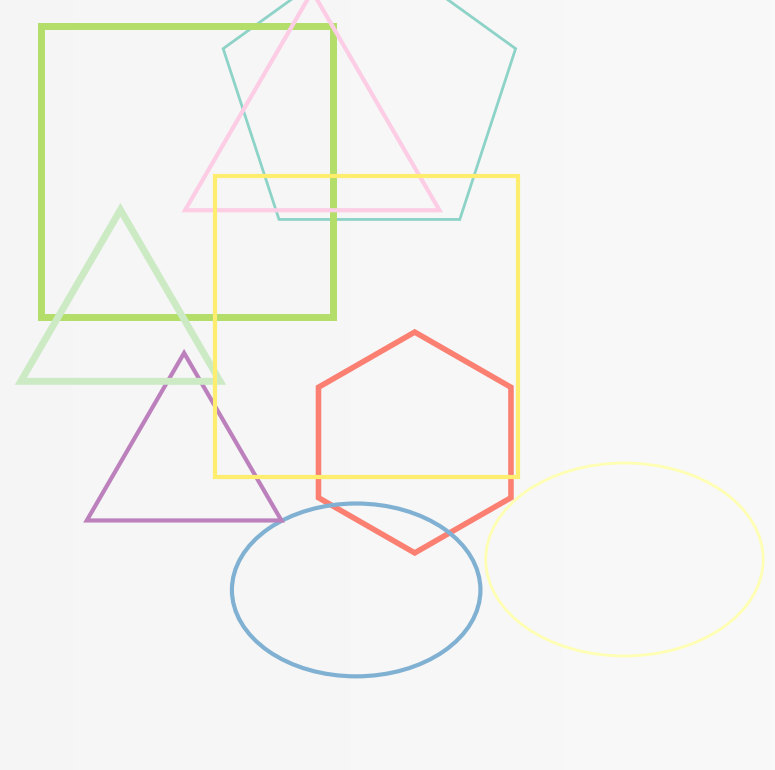[{"shape": "pentagon", "thickness": 1, "radius": 0.99, "center": [0.477, 0.876]}, {"shape": "oval", "thickness": 1, "radius": 0.9, "center": [0.806, 0.273]}, {"shape": "hexagon", "thickness": 2, "radius": 0.72, "center": [0.535, 0.425]}, {"shape": "oval", "thickness": 1.5, "radius": 0.8, "center": [0.46, 0.234]}, {"shape": "square", "thickness": 2.5, "radius": 0.94, "center": [0.242, 0.777]}, {"shape": "triangle", "thickness": 1.5, "radius": 0.95, "center": [0.403, 0.822]}, {"shape": "triangle", "thickness": 1.5, "radius": 0.72, "center": [0.238, 0.397]}, {"shape": "triangle", "thickness": 2.5, "radius": 0.74, "center": [0.155, 0.579]}, {"shape": "square", "thickness": 1.5, "radius": 0.98, "center": [0.473, 0.576]}]